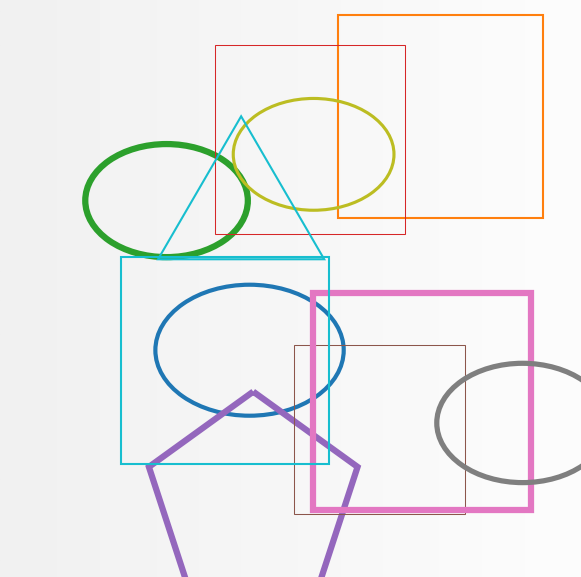[{"shape": "oval", "thickness": 2, "radius": 0.81, "center": [0.429, 0.393]}, {"shape": "square", "thickness": 1, "radius": 0.88, "center": [0.758, 0.797]}, {"shape": "oval", "thickness": 3, "radius": 0.7, "center": [0.287, 0.652]}, {"shape": "square", "thickness": 0.5, "radius": 0.81, "center": [0.534, 0.758]}, {"shape": "pentagon", "thickness": 3, "radius": 0.94, "center": [0.436, 0.132]}, {"shape": "square", "thickness": 0.5, "radius": 0.73, "center": [0.653, 0.255]}, {"shape": "square", "thickness": 3, "radius": 0.94, "center": [0.726, 0.304]}, {"shape": "oval", "thickness": 2.5, "radius": 0.74, "center": [0.899, 0.267]}, {"shape": "oval", "thickness": 1.5, "radius": 0.69, "center": [0.54, 0.732]}, {"shape": "triangle", "thickness": 1, "radius": 0.83, "center": [0.415, 0.633]}, {"shape": "square", "thickness": 1, "radius": 0.9, "center": [0.387, 0.374]}]